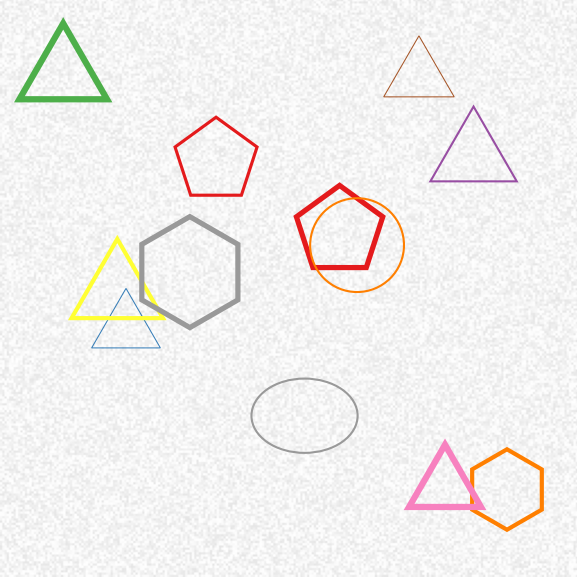[{"shape": "pentagon", "thickness": 2.5, "radius": 0.39, "center": [0.588, 0.599]}, {"shape": "pentagon", "thickness": 1.5, "radius": 0.37, "center": [0.374, 0.721]}, {"shape": "triangle", "thickness": 0.5, "radius": 0.34, "center": [0.218, 0.431]}, {"shape": "triangle", "thickness": 3, "radius": 0.44, "center": [0.109, 0.871]}, {"shape": "triangle", "thickness": 1, "radius": 0.43, "center": [0.82, 0.728]}, {"shape": "hexagon", "thickness": 2, "radius": 0.35, "center": [0.878, 0.151]}, {"shape": "circle", "thickness": 1, "radius": 0.41, "center": [0.618, 0.575]}, {"shape": "triangle", "thickness": 2, "radius": 0.46, "center": [0.203, 0.494]}, {"shape": "triangle", "thickness": 0.5, "radius": 0.35, "center": [0.725, 0.867]}, {"shape": "triangle", "thickness": 3, "radius": 0.36, "center": [0.771, 0.157]}, {"shape": "oval", "thickness": 1, "radius": 0.46, "center": [0.527, 0.279]}, {"shape": "hexagon", "thickness": 2.5, "radius": 0.48, "center": [0.329, 0.528]}]